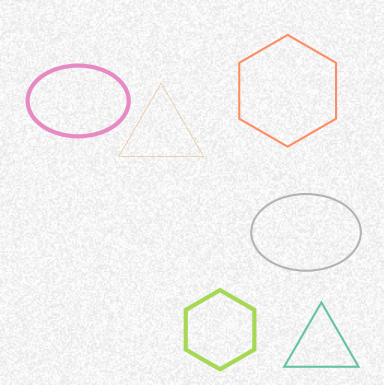[{"shape": "triangle", "thickness": 1.5, "radius": 0.56, "center": [0.835, 0.103]}, {"shape": "hexagon", "thickness": 1.5, "radius": 0.73, "center": [0.747, 0.764]}, {"shape": "oval", "thickness": 3, "radius": 0.66, "center": [0.203, 0.738]}, {"shape": "hexagon", "thickness": 3, "radius": 0.51, "center": [0.572, 0.144]}, {"shape": "triangle", "thickness": 0.5, "radius": 0.64, "center": [0.419, 0.657]}, {"shape": "oval", "thickness": 1.5, "radius": 0.71, "center": [0.795, 0.396]}]